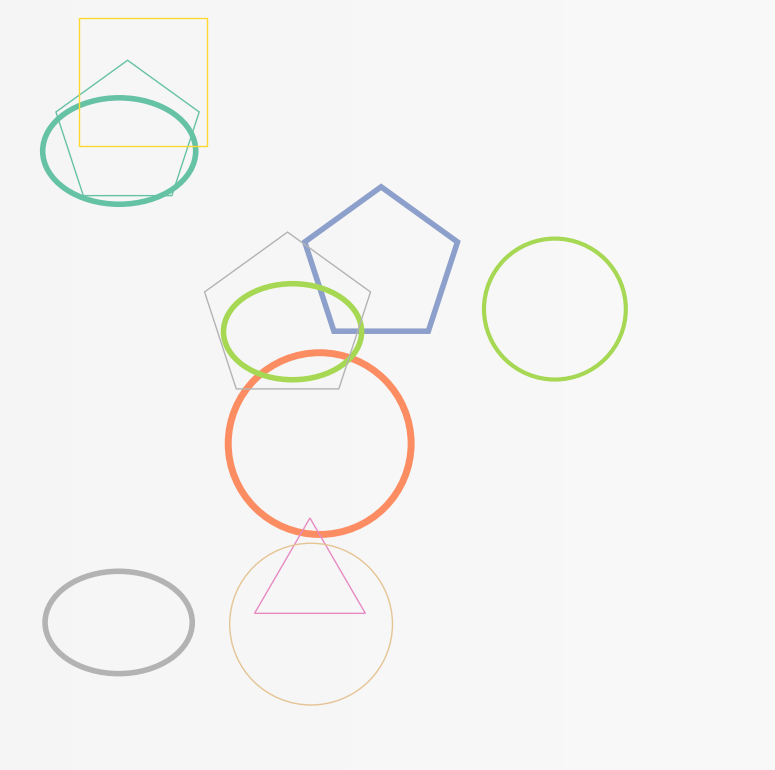[{"shape": "pentagon", "thickness": 0.5, "radius": 0.49, "center": [0.165, 0.825]}, {"shape": "oval", "thickness": 2, "radius": 0.49, "center": [0.154, 0.804]}, {"shape": "circle", "thickness": 2.5, "radius": 0.59, "center": [0.412, 0.424]}, {"shape": "pentagon", "thickness": 2, "radius": 0.52, "center": [0.492, 0.654]}, {"shape": "triangle", "thickness": 0.5, "radius": 0.41, "center": [0.4, 0.245]}, {"shape": "circle", "thickness": 1.5, "radius": 0.46, "center": [0.716, 0.599]}, {"shape": "oval", "thickness": 2, "radius": 0.45, "center": [0.377, 0.569]}, {"shape": "square", "thickness": 0.5, "radius": 0.41, "center": [0.185, 0.893]}, {"shape": "circle", "thickness": 0.5, "radius": 0.53, "center": [0.401, 0.189]}, {"shape": "pentagon", "thickness": 0.5, "radius": 0.56, "center": [0.371, 0.586]}, {"shape": "oval", "thickness": 2, "radius": 0.47, "center": [0.153, 0.192]}]